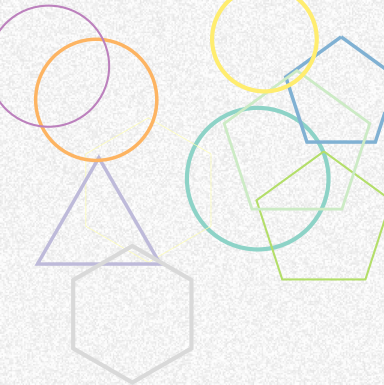[{"shape": "circle", "thickness": 3, "radius": 0.92, "center": [0.669, 0.536]}, {"shape": "hexagon", "thickness": 0.5, "radius": 0.94, "center": [0.385, 0.506]}, {"shape": "triangle", "thickness": 2.5, "radius": 0.92, "center": [0.257, 0.406]}, {"shape": "pentagon", "thickness": 2.5, "radius": 0.76, "center": [0.886, 0.753]}, {"shape": "circle", "thickness": 2.5, "radius": 0.79, "center": [0.25, 0.741]}, {"shape": "pentagon", "thickness": 1.5, "radius": 0.92, "center": [0.841, 0.423]}, {"shape": "hexagon", "thickness": 3, "radius": 0.89, "center": [0.344, 0.184]}, {"shape": "circle", "thickness": 1.5, "radius": 0.79, "center": [0.126, 0.828]}, {"shape": "pentagon", "thickness": 2, "radius": 0.99, "center": [0.771, 0.618]}, {"shape": "circle", "thickness": 3, "radius": 0.68, "center": [0.687, 0.898]}]